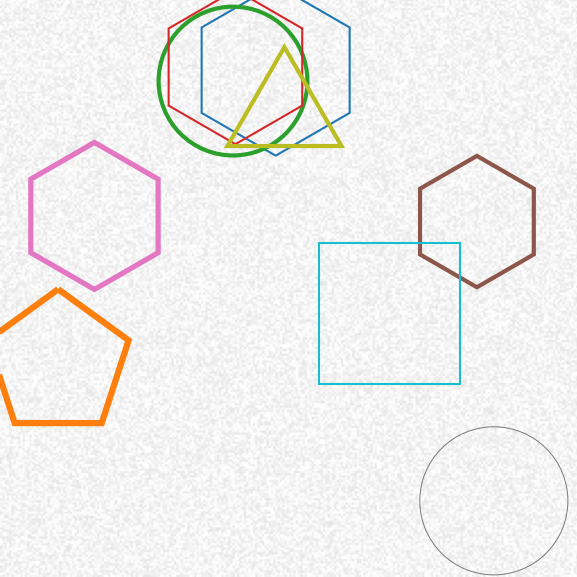[{"shape": "hexagon", "thickness": 1, "radius": 0.74, "center": [0.477, 0.878]}, {"shape": "pentagon", "thickness": 3, "radius": 0.64, "center": [0.101, 0.37]}, {"shape": "circle", "thickness": 2, "radius": 0.64, "center": [0.403, 0.859]}, {"shape": "hexagon", "thickness": 1, "radius": 0.67, "center": [0.408, 0.883]}, {"shape": "hexagon", "thickness": 2, "radius": 0.57, "center": [0.826, 0.615]}, {"shape": "hexagon", "thickness": 2.5, "radius": 0.64, "center": [0.164, 0.625]}, {"shape": "circle", "thickness": 0.5, "radius": 0.64, "center": [0.855, 0.132]}, {"shape": "triangle", "thickness": 2, "radius": 0.57, "center": [0.492, 0.803]}, {"shape": "square", "thickness": 1, "radius": 0.61, "center": [0.675, 0.456]}]